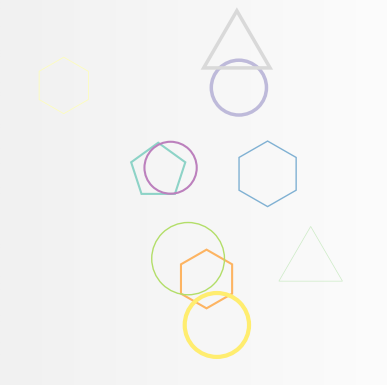[{"shape": "pentagon", "thickness": 1.5, "radius": 0.37, "center": [0.408, 0.556]}, {"shape": "hexagon", "thickness": 0.5, "radius": 0.37, "center": [0.164, 0.778]}, {"shape": "circle", "thickness": 2.5, "radius": 0.36, "center": [0.616, 0.772]}, {"shape": "hexagon", "thickness": 1, "radius": 0.43, "center": [0.691, 0.549]}, {"shape": "hexagon", "thickness": 1.5, "radius": 0.38, "center": [0.533, 0.275]}, {"shape": "circle", "thickness": 1, "radius": 0.47, "center": [0.485, 0.328]}, {"shape": "triangle", "thickness": 2.5, "radius": 0.49, "center": [0.611, 0.873]}, {"shape": "circle", "thickness": 1.5, "radius": 0.34, "center": [0.44, 0.564]}, {"shape": "triangle", "thickness": 0.5, "radius": 0.47, "center": [0.802, 0.317]}, {"shape": "circle", "thickness": 3, "radius": 0.41, "center": [0.56, 0.156]}]